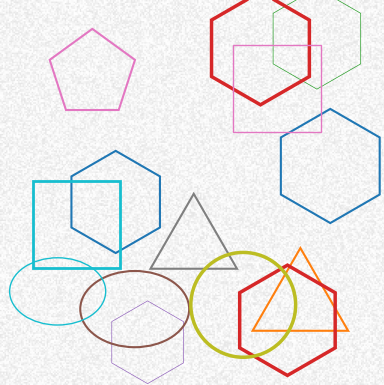[{"shape": "hexagon", "thickness": 1.5, "radius": 0.74, "center": [0.858, 0.569]}, {"shape": "hexagon", "thickness": 1.5, "radius": 0.66, "center": [0.3, 0.475]}, {"shape": "triangle", "thickness": 1.5, "radius": 0.72, "center": [0.78, 0.212]}, {"shape": "hexagon", "thickness": 0.5, "radius": 0.66, "center": [0.823, 0.9]}, {"shape": "hexagon", "thickness": 2.5, "radius": 0.73, "center": [0.677, 0.875]}, {"shape": "hexagon", "thickness": 2.5, "radius": 0.72, "center": [0.747, 0.168]}, {"shape": "hexagon", "thickness": 0.5, "radius": 0.54, "center": [0.383, 0.111]}, {"shape": "oval", "thickness": 1.5, "radius": 0.71, "center": [0.35, 0.197]}, {"shape": "pentagon", "thickness": 1.5, "radius": 0.58, "center": [0.24, 0.808]}, {"shape": "square", "thickness": 1, "radius": 0.57, "center": [0.72, 0.77]}, {"shape": "triangle", "thickness": 1.5, "radius": 0.65, "center": [0.503, 0.367]}, {"shape": "circle", "thickness": 2.5, "radius": 0.68, "center": [0.632, 0.208]}, {"shape": "square", "thickness": 2, "radius": 0.57, "center": [0.2, 0.417]}, {"shape": "oval", "thickness": 1, "radius": 0.62, "center": [0.15, 0.243]}]